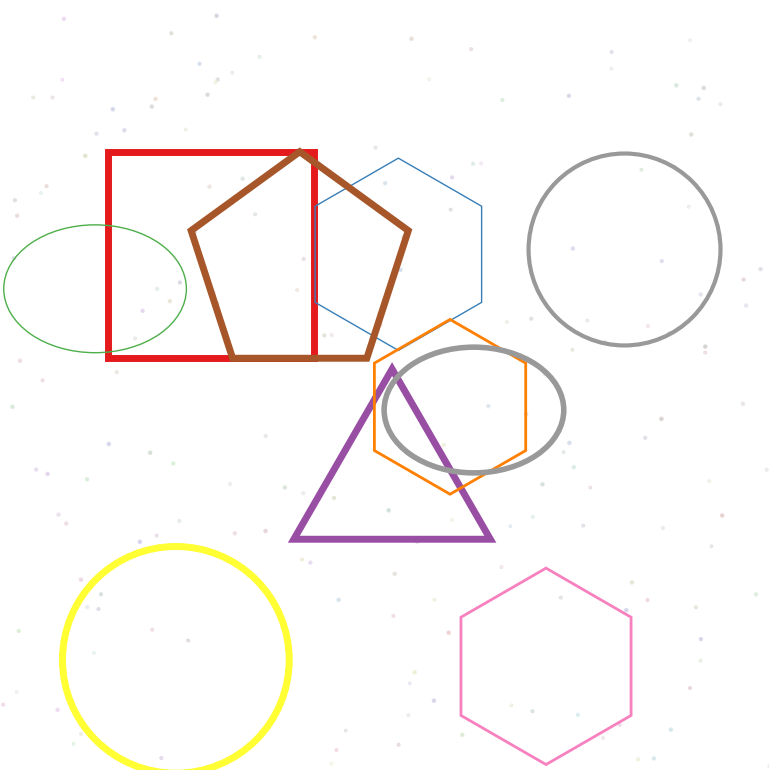[{"shape": "square", "thickness": 2.5, "radius": 0.67, "center": [0.274, 0.669]}, {"shape": "hexagon", "thickness": 0.5, "radius": 0.62, "center": [0.517, 0.67]}, {"shape": "oval", "thickness": 0.5, "radius": 0.59, "center": [0.123, 0.625]}, {"shape": "triangle", "thickness": 2.5, "radius": 0.74, "center": [0.509, 0.373]}, {"shape": "hexagon", "thickness": 1, "radius": 0.57, "center": [0.584, 0.472]}, {"shape": "circle", "thickness": 2.5, "radius": 0.74, "center": [0.228, 0.143]}, {"shape": "pentagon", "thickness": 2.5, "radius": 0.74, "center": [0.389, 0.655]}, {"shape": "hexagon", "thickness": 1, "radius": 0.64, "center": [0.709, 0.135]}, {"shape": "circle", "thickness": 1.5, "radius": 0.62, "center": [0.811, 0.676]}, {"shape": "oval", "thickness": 2, "radius": 0.58, "center": [0.616, 0.468]}]